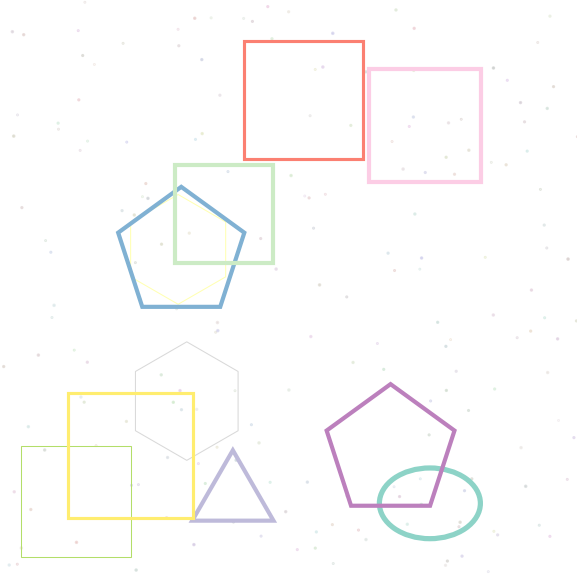[{"shape": "oval", "thickness": 2.5, "radius": 0.44, "center": [0.744, 0.128]}, {"shape": "hexagon", "thickness": 0.5, "radius": 0.48, "center": [0.308, 0.567]}, {"shape": "triangle", "thickness": 2, "radius": 0.41, "center": [0.403, 0.138]}, {"shape": "square", "thickness": 1.5, "radius": 0.51, "center": [0.526, 0.826]}, {"shape": "pentagon", "thickness": 2, "radius": 0.57, "center": [0.314, 0.561]}, {"shape": "square", "thickness": 0.5, "radius": 0.48, "center": [0.132, 0.13]}, {"shape": "square", "thickness": 2, "radius": 0.49, "center": [0.736, 0.782]}, {"shape": "hexagon", "thickness": 0.5, "radius": 0.51, "center": [0.323, 0.305]}, {"shape": "pentagon", "thickness": 2, "radius": 0.58, "center": [0.676, 0.218]}, {"shape": "square", "thickness": 2, "radius": 0.42, "center": [0.388, 0.628]}, {"shape": "square", "thickness": 1.5, "radius": 0.54, "center": [0.225, 0.21]}]